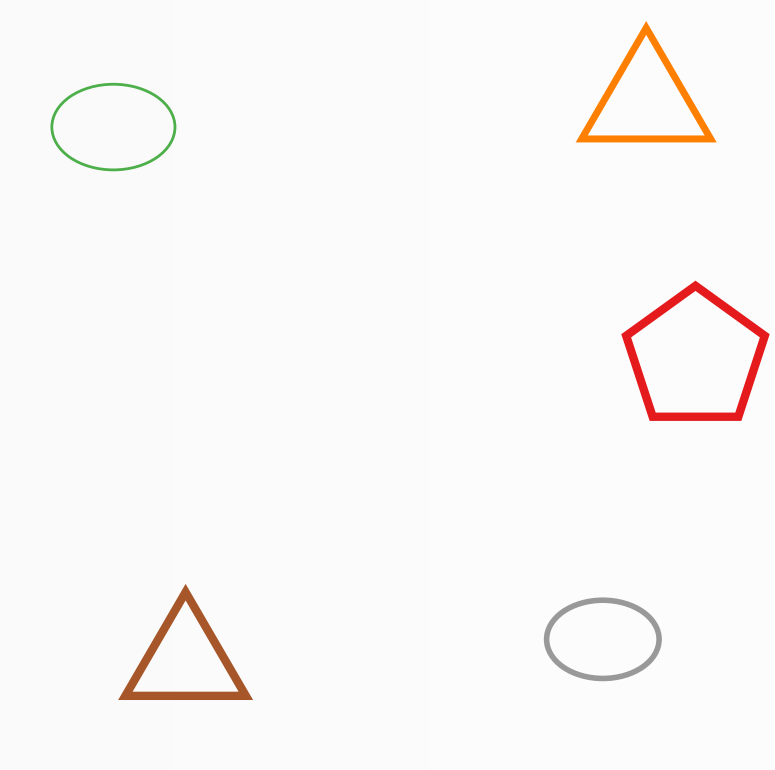[{"shape": "pentagon", "thickness": 3, "radius": 0.47, "center": [0.897, 0.535]}, {"shape": "oval", "thickness": 1, "radius": 0.4, "center": [0.146, 0.835]}, {"shape": "triangle", "thickness": 2.5, "radius": 0.48, "center": [0.834, 0.868]}, {"shape": "triangle", "thickness": 3, "radius": 0.45, "center": [0.239, 0.141]}, {"shape": "oval", "thickness": 2, "radius": 0.36, "center": [0.778, 0.17]}]